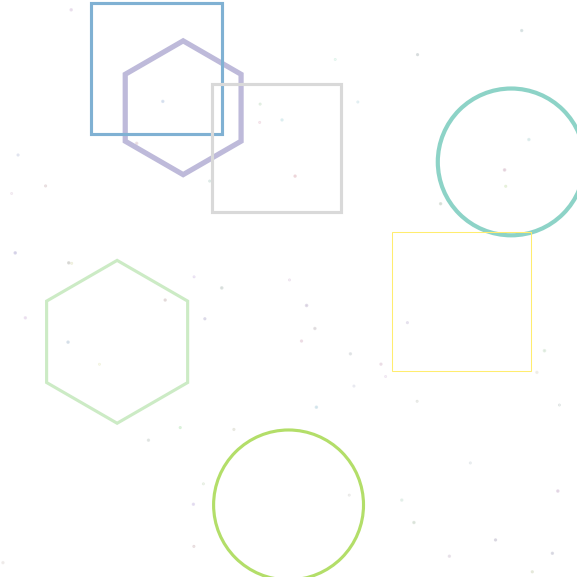[{"shape": "circle", "thickness": 2, "radius": 0.64, "center": [0.885, 0.719]}, {"shape": "hexagon", "thickness": 2.5, "radius": 0.58, "center": [0.317, 0.813]}, {"shape": "square", "thickness": 1.5, "radius": 0.57, "center": [0.271, 0.88]}, {"shape": "circle", "thickness": 1.5, "radius": 0.65, "center": [0.5, 0.125]}, {"shape": "square", "thickness": 1.5, "radius": 0.56, "center": [0.479, 0.743]}, {"shape": "hexagon", "thickness": 1.5, "radius": 0.71, "center": [0.203, 0.407]}, {"shape": "square", "thickness": 0.5, "radius": 0.6, "center": [0.8, 0.477]}]